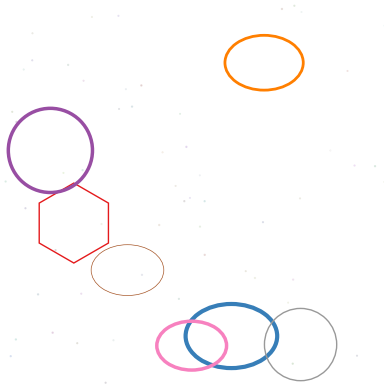[{"shape": "hexagon", "thickness": 1, "radius": 0.52, "center": [0.192, 0.421]}, {"shape": "oval", "thickness": 3, "radius": 0.59, "center": [0.601, 0.127]}, {"shape": "circle", "thickness": 2.5, "radius": 0.55, "center": [0.131, 0.609]}, {"shape": "oval", "thickness": 2, "radius": 0.51, "center": [0.686, 0.837]}, {"shape": "oval", "thickness": 0.5, "radius": 0.47, "center": [0.331, 0.298]}, {"shape": "oval", "thickness": 2.5, "radius": 0.45, "center": [0.498, 0.102]}, {"shape": "circle", "thickness": 1, "radius": 0.47, "center": [0.781, 0.105]}]